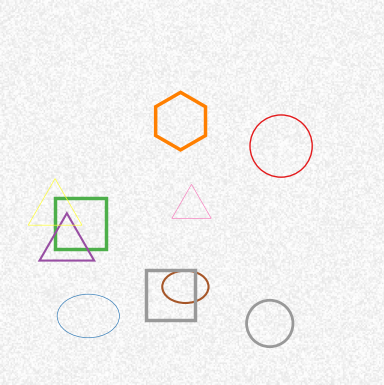[{"shape": "circle", "thickness": 1, "radius": 0.4, "center": [0.73, 0.621]}, {"shape": "oval", "thickness": 0.5, "radius": 0.4, "center": [0.229, 0.179]}, {"shape": "square", "thickness": 2.5, "radius": 0.33, "center": [0.208, 0.42]}, {"shape": "triangle", "thickness": 1.5, "radius": 0.41, "center": [0.174, 0.364]}, {"shape": "hexagon", "thickness": 2.5, "radius": 0.37, "center": [0.469, 0.685]}, {"shape": "triangle", "thickness": 0.5, "radius": 0.4, "center": [0.143, 0.455]}, {"shape": "oval", "thickness": 1.5, "radius": 0.3, "center": [0.482, 0.255]}, {"shape": "triangle", "thickness": 0.5, "radius": 0.3, "center": [0.497, 0.462]}, {"shape": "circle", "thickness": 2, "radius": 0.3, "center": [0.701, 0.16]}, {"shape": "square", "thickness": 2.5, "radius": 0.32, "center": [0.443, 0.234]}]